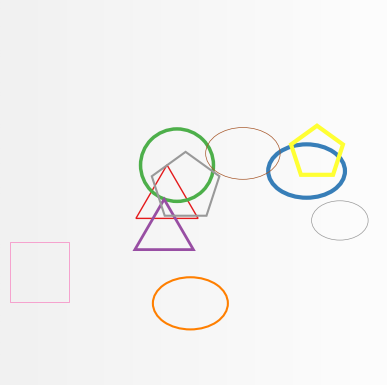[{"shape": "triangle", "thickness": 1, "radius": 0.46, "center": [0.431, 0.479]}, {"shape": "oval", "thickness": 3, "radius": 0.5, "center": [0.791, 0.556]}, {"shape": "circle", "thickness": 2.5, "radius": 0.47, "center": [0.457, 0.571]}, {"shape": "triangle", "thickness": 2, "radius": 0.44, "center": [0.424, 0.395]}, {"shape": "oval", "thickness": 1.5, "radius": 0.48, "center": [0.491, 0.212]}, {"shape": "pentagon", "thickness": 3, "radius": 0.35, "center": [0.818, 0.603]}, {"shape": "oval", "thickness": 0.5, "radius": 0.48, "center": [0.627, 0.602]}, {"shape": "square", "thickness": 0.5, "radius": 0.38, "center": [0.102, 0.294]}, {"shape": "pentagon", "thickness": 1.5, "radius": 0.46, "center": [0.479, 0.514]}, {"shape": "oval", "thickness": 0.5, "radius": 0.36, "center": [0.877, 0.427]}]